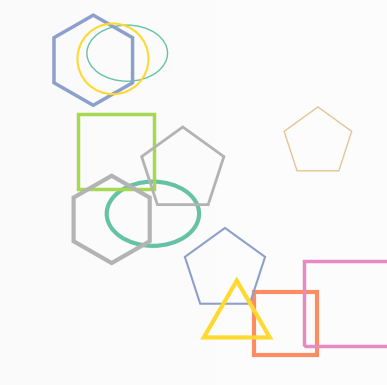[{"shape": "oval", "thickness": 1, "radius": 0.52, "center": [0.328, 0.862]}, {"shape": "oval", "thickness": 3, "radius": 0.6, "center": [0.395, 0.445]}, {"shape": "square", "thickness": 3, "radius": 0.41, "center": [0.738, 0.16]}, {"shape": "hexagon", "thickness": 2.5, "radius": 0.59, "center": [0.241, 0.844]}, {"shape": "pentagon", "thickness": 1.5, "radius": 0.54, "center": [0.581, 0.299]}, {"shape": "square", "thickness": 2.5, "radius": 0.55, "center": [0.895, 0.212]}, {"shape": "square", "thickness": 2.5, "radius": 0.49, "center": [0.3, 0.606]}, {"shape": "triangle", "thickness": 3, "radius": 0.49, "center": [0.611, 0.173]}, {"shape": "circle", "thickness": 1.5, "radius": 0.46, "center": [0.291, 0.847]}, {"shape": "pentagon", "thickness": 1, "radius": 0.46, "center": [0.82, 0.631]}, {"shape": "hexagon", "thickness": 3, "radius": 0.57, "center": [0.288, 0.43]}, {"shape": "pentagon", "thickness": 2, "radius": 0.56, "center": [0.472, 0.559]}]